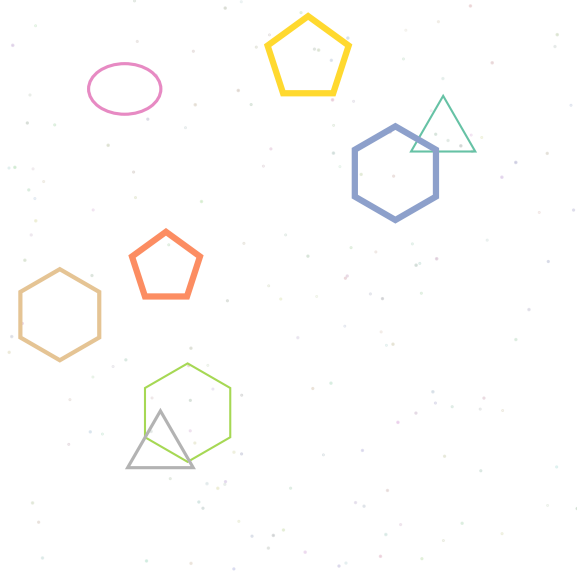[{"shape": "triangle", "thickness": 1, "radius": 0.32, "center": [0.767, 0.769]}, {"shape": "pentagon", "thickness": 3, "radius": 0.31, "center": [0.287, 0.536]}, {"shape": "hexagon", "thickness": 3, "radius": 0.41, "center": [0.685, 0.699]}, {"shape": "oval", "thickness": 1.5, "radius": 0.31, "center": [0.216, 0.845]}, {"shape": "hexagon", "thickness": 1, "radius": 0.43, "center": [0.325, 0.285]}, {"shape": "pentagon", "thickness": 3, "radius": 0.37, "center": [0.534, 0.897]}, {"shape": "hexagon", "thickness": 2, "radius": 0.39, "center": [0.104, 0.454]}, {"shape": "triangle", "thickness": 1.5, "radius": 0.33, "center": [0.278, 0.222]}]